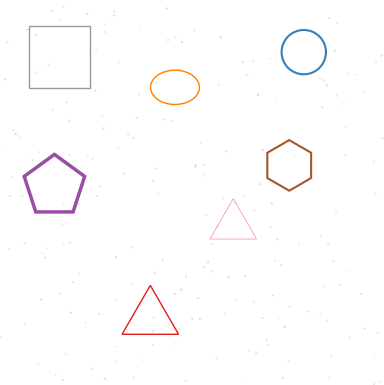[{"shape": "triangle", "thickness": 1, "radius": 0.42, "center": [0.39, 0.174]}, {"shape": "circle", "thickness": 1.5, "radius": 0.29, "center": [0.789, 0.865]}, {"shape": "pentagon", "thickness": 2.5, "radius": 0.41, "center": [0.141, 0.516]}, {"shape": "oval", "thickness": 1, "radius": 0.32, "center": [0.454, 0.773]}, {"shape": "hexagon", "thickness": 1.5, "radius": 0.33, "center": [0.751, 0.57]}, {"shape": "triangle", "thickness": 0.5, "radius": 0.35, "center": [0.606, 0.414]}, {"shape": "square", "thickness": 1, "radius": 0.4, "center": [0.154, 0.852]}]